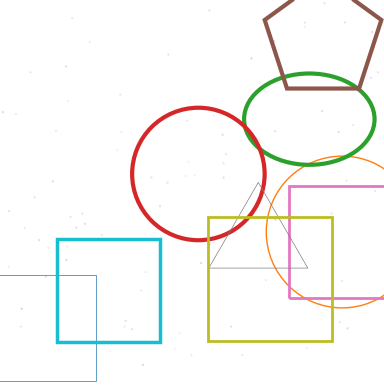[{"shape": "square", "thickness": 0.5, "radius": 0.68, "center": [0.112, 0.148]}, {"shape": "circle", "thickness": 1, "radius": 0.99, "center": [0.889, 0.397]}, {"shape": "oval", "thickness": 3, "radius": 0.85, "center": [0.803, 0.69]}, {"shape": "circle", "thickness": 3, "radius": 0.86, "center": [0.515, 0.548]}, {"shape": "pentagon", "thickness": 3, "radius": 0.8, "center": [0.839, 0.899]}, {"shape": "square", "thickness": 2, "radius": 0.73, "center": [0.897, 0.372]}, {"shape": "triangle", "thickness": 0.5, "radius": 0.74, "center": [0.671, 0.378]}, {"shape": "square", "thickness": 2, "radius": 0.8, "center": [0.701, 0.275]}, {"shape": "square", "thickness": 2.5, "radius": 0.67, "center": [0.282, 0.245]}]